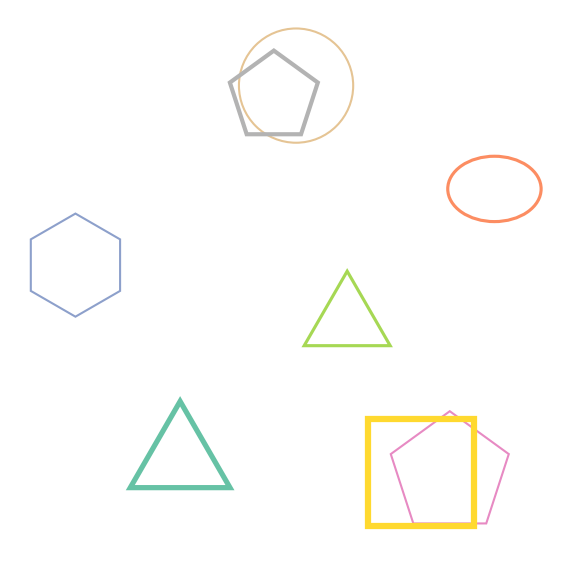[{"shape": "triangle", "thickness": 2.5, "radius": 0.5, "center": [0.312, 0.205]}, {"shape": "oval", "thickness": 1.5, "radius": 0.4, "center": [0.856, 0.672]}, {"shape": "hexagon", "thickness": 1, "radius": 0.45, "center": [0.131, 0.54]}, {"shape": "pentagon", "thickness": 1, "radius": 0.54, "center": [0.779, 0.18]}, {"shape": "triangle", "thickness": 1.5, "radius": 0.43, "center": [0.601, 0.444]}, {"shape": "square", "thickness": 3, "radius": 0.46, "center": [0.729, 0.18]}, {"shape": "circle", "thickness": 1, "radius": 0.49, "center": [0.513, 0.851]}, {"shape": "pentagon", "thickness": 2, "radius": 0.4, "center": [0.474, 0.831]}]